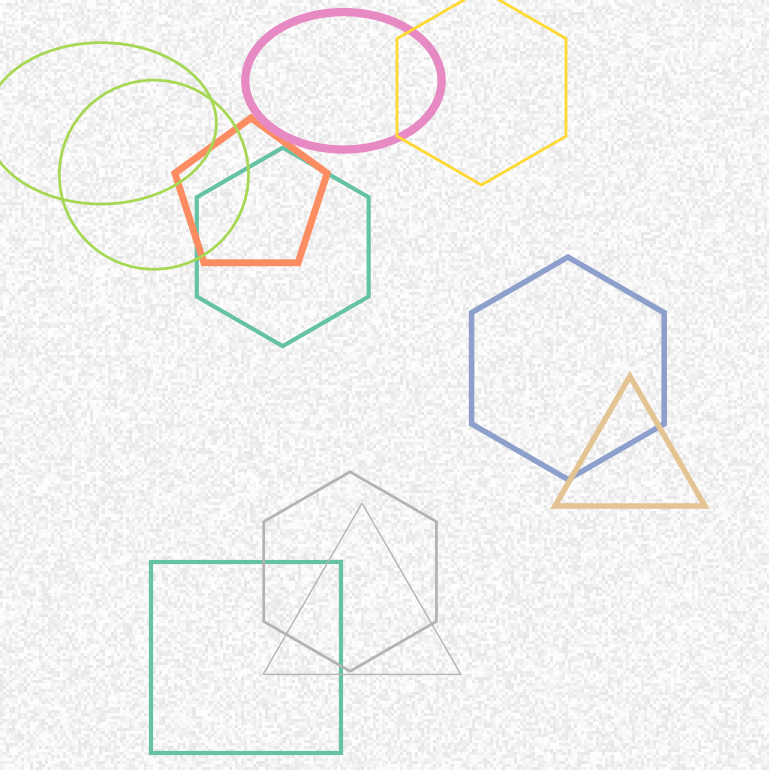[{"shape": "hexagon", "thickness": 1.5, "radius": 0.64, "center": [0.367, 0.679]}, {"shape": "square", "thickness": 1.5, "radius": 0.62, "center": [0.32, 0.146]}, {"shape": "pentagon", "thickness": 2.5, "radius": 0.52, "center": [0.326, 0.743]}, {"shape": "hexagon", "thickness": 2, "radius": 0.72, "center": [0.738, 0.522]}, {"shape": "oval", "thickness": 3, "radius": 0.64, "center": [0.446, 0.895]}, {"shape": "oval", "thickness": 1, "radius": 0.75, "center": [0.131, 0.84]}, {"shape": "circle", "thickness": 1, "radius": 0.61, "center": [0.2, 0.773]}, {"shape": "hexagon", "thickness": 1, "radius": 0.63, "center": [0.625, 0.886]}, {"shape": "triangle", "thickness": 2, "radius": 0.56, "center": [0.818, 0.399]}, {"shape": "hexagon", "thickness": 1, "radius": 0.65, "center": [0.455, 0.258]}, {"shape": "triangle", "thickness": 0.5, "radius": 0.74, "center": [0.47, 0.198]}]